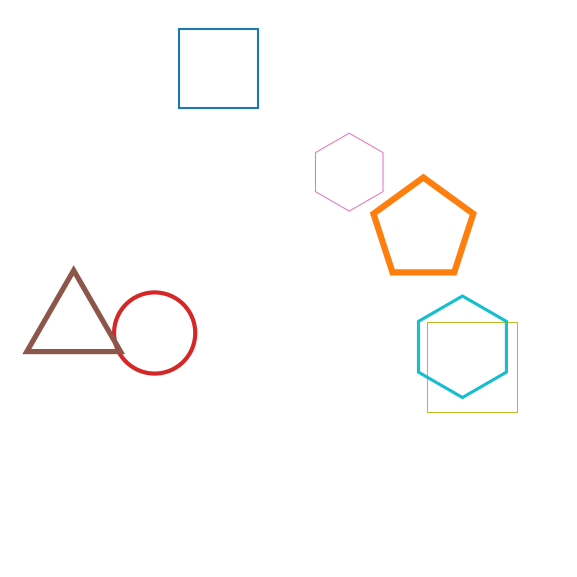[{"shape": "square", "thickness": 1, "radius": 0.34, "center": [0.378, 0.881]}, {"shape": "pentagon", "thickness": 3, "radius": 0.45, "center": [0.733, 0.601]}, {"shape": "circle", "thickness": 2, "radius": 0.35, "center": [0.268, 0.423]}, {"shape": "triangle", "thickness": 2.5, "radius": 0.47, "center": [0.128, 0.437]}, {"shape": "hexagon", "thickness": 0.5, "radius": 0.34, "center": [0.605, 0.701]}, {"shape": "square", "thickness": 0.5, "radius": 0.39, "center": [0.817, 0.364]}, {"shape": "hexagon", "thickness": 1.5, "radius": 0.44, "center": [0.801, 0.399]}]